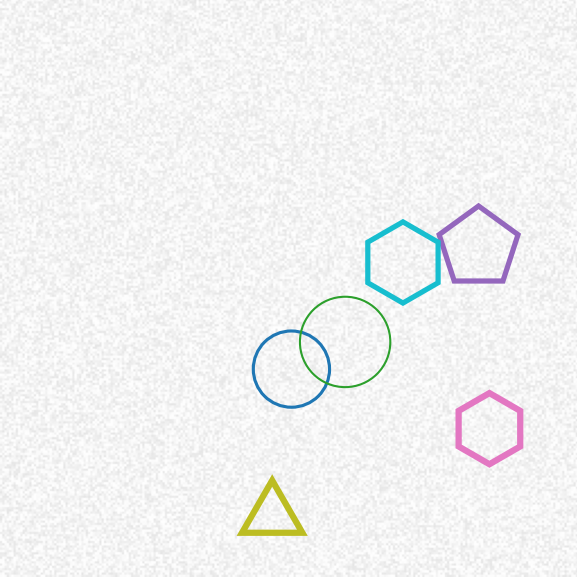[{"shape": "circle", "thickness": 1.5, "radius": 0.33, "center": [0.505, 0.36]}, {"shape": "circle", "thickness": 1, "radius": 0.39, "center": [0.598, 0.407]}, {"shape": "pentagon", "thickness": 2.5, "radius": 0.36, "center": [0.829, 0.571]}, {"shape": "hexagon", "thickness": 3, "radius": 0.31, "center": [0.847, 0.257]}, {"shape": "triangle", "thickness": 3, "radius": 0.3, "center": [0.471, 0.107]}, {"shape": "hexagon", "thickness": 2.5, "radius": 0.35, "center": [0.698, 0.545]}]